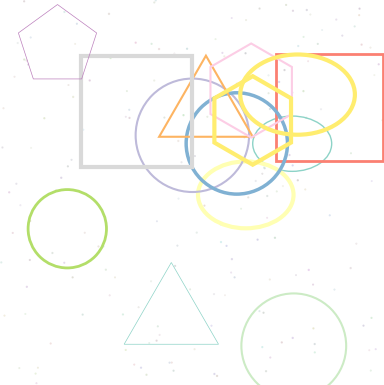[{"shape": "oval", "thickness": 1, "radius": 0.51, "center": [0.759, 0.627]}, {"shape": "triangle", "thickness": 0.5, "radius": 0.71, "center": [0.445, 0.177]}, {"shape": "oval", "thickness": 3, "radius": 0.62, "center": [0.638, 0.494]}, {"shape": "circle", "thickness": 1.5, "radius": 0.74, "center": [0.5, 0.649]}, {"shape": "square", "thickness": 2, "radius": 0.7, "center": [0.855, 0.722]}, {"shape": "circle", "thickness": 2.5, "radius": 0.66, "center": [0.615, 0.627]}, {"shape": "triangle", "thickness": 1.5, "radius": 0.7, "center": [0.535, 0.715]}, {"shape": "circle", "thickness": 2, "radius": 0.51, "center": [0.175, 0.406]}, {"shape": "hexagon", "thickness": 1.5, "radius": 0.61, "center": [0.652, 0.765]}, {"shape": "square", "thickness": 3, "radius": 0.72, "center": [0.355, 0.711]}, {"shape": "pentagon", "thickness": 0.5, "radius": 0.53, "center": [0.149, 0.881]}, {"shape": "circle", "thickness": 1.5, "radius": 0.68, "center": [0.763, 0.102]}, {"shape": "hexagon", "thickness": 3, "radius": 0.57, "center": [0.656, 0.687]}, {"shape": "oval", "thickness": 3, "radius": 0.74, "center": [0.773, 0.754]}]